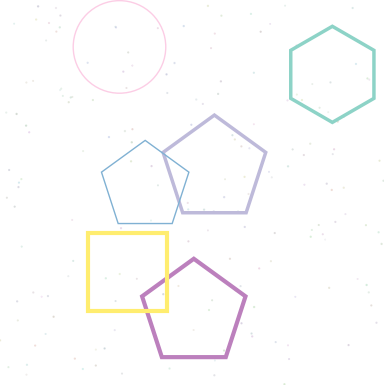[{"shape": "hexagon", "thickness": 2.5, "radius": 0.62, "center": [0.863, 0.807]}, {"shape": "pentagon", "thickness": 2.5, "radius": 0.7, "center": [0.557, 0.561]}, {"shape": "pentagon", "thickness": 1, "radius": 0.6, "center": [0.377, 0.516]}, {"shape": "circle", "thickness": 1, "radius": 0.6, "center": [0.31, 0.878]}, {"shape": "pentagon", "thickness": 3, "radius": 0.71, "center": [0.503, 0.187]}, {"shape": "square", "thickness": 3, "radius": 0.51, "center": [0.332, 0.293]}]